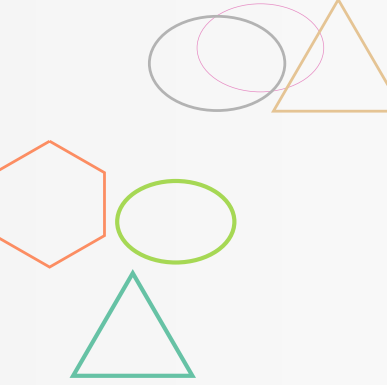[{"shape": "triangle", "thickness": 3, "radius": 0.89, "center": [0.343, 0.113]}, {"shape": "hexagon", "thickness": 2, "radius": 0.82, "center": [0.128, 0.47]}, {"shape": "oval", "thickness": 0.5, "radius": 0.82, "center": [0.672, 0.876]}, {"shape": "oval", "thickness": 3, "radius": 0.76, "center": [0.454, 0.424]}, {"shape": "triangle", "thickness": 2, "radius": 0.97, "center": [0.873, 0.808]}, {"shape": "oval", "thickness": 2, "radius": 0.87, "center": [0.56, 0.835]}]